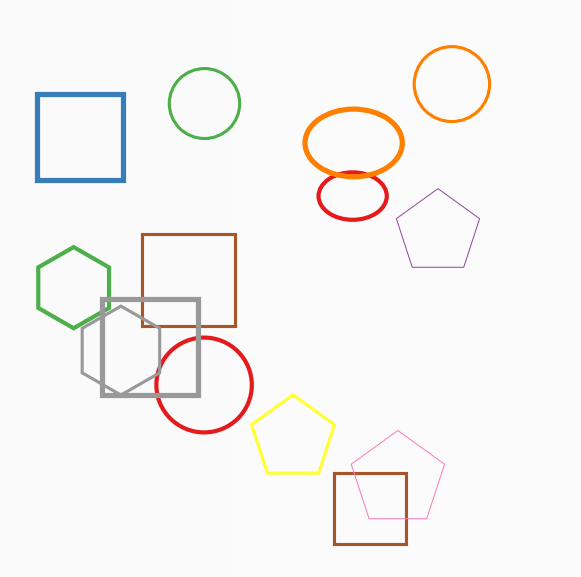[{"shape": "oval", "thickness": 2, "radius": 0.29, "center": [0.607, 0.66]}, {"shape": "circle", "thickness": 2, "radius": 0.41, "center": [0.351, 0.332]}, {"shape": "square", "thickness": 2.5, "radius": 0.37, "center": [0.138, 0.762]}, {"shape": "circle", "thickness": 1.5, "radius": 0.3, "center": [0.352, 0.82]}, {"shape": "hexagon", "thickness": 2, "radius": 0.35, "center": [0.127, 0.501]}, {"shape": "pentagon", "thickness": 0.5, "radius": 0.38, "center": [0.754, 0.597]}, {"shape": "circle", "thickness": 1.5, "radius": 0.32, "center": [0.777, 0.854]}, {"shape": "oval", "thickness": 2.5, "radius": 0.42, "center": [0.608, 0.752]}, {"shape": "pentagon", "thickness": 1.5, "radius": 0.37, "center": [0.504, 0.241]}, {"shape": "square", "thickness": 1.5, "radius": 0.4, "center": [0.324, 0.514]}, {"shape": "square", "thickness": 1.5, "radius": 0.31, "center": [0.637, 0.118]}, {"shape": "pentagon", "thickness": 0.5, "radius": 0.42, "center": [0.685, 0.169]}, {"shape": "square", "thickness": 2.5, "radius": 0.41, "center": [0.258, 0.398]}, {"shape": "hexagon", "thickness": 1.5, "radius": 0.38, "center": [0.208, 0.392]}]